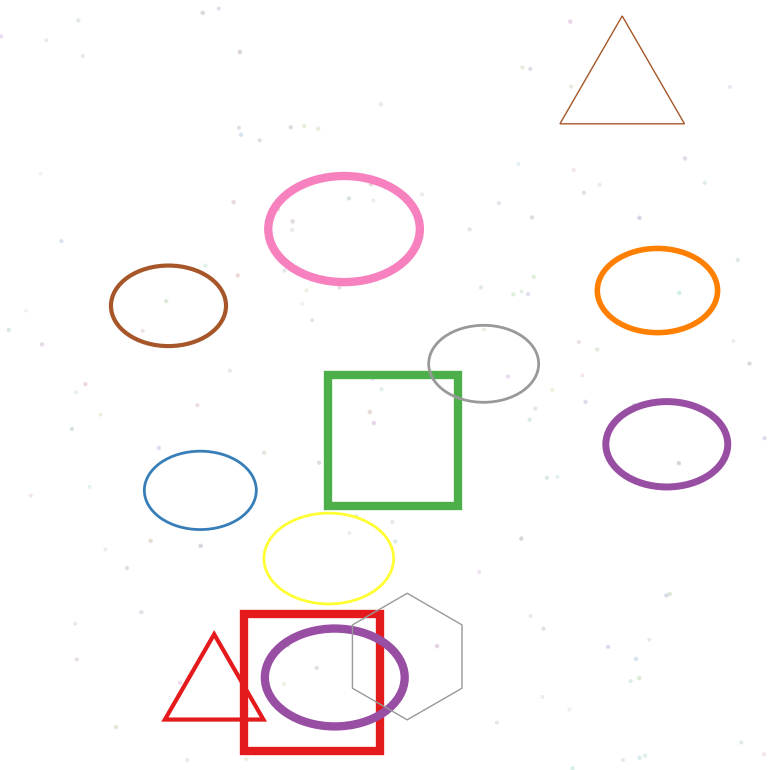[{"shape": "triangle", "thickness": 1.5, "radius": 0.37, "center": [0.278, 0.102]}, {"shape": "square", "thickness": 3, "radius": 0.44, "center": [0.405, 0.114]}, {"shape": "oval", "thickness": 1, "radius": 0.36, "center": [0.26, 0.363]}, {"shape": "square", "thickness": 3, "radius": 0.42, "center": [0.51, 0.428]}, {"shape": "oval", "thickness": 3, "radius": 0.45, "center": [0.435, 0.12]}, {"shape": "oval", "thickness": 2.5, "radius": 0.4, "center": [0.866, 0.423]}, {"shape": "oval", "thickness": 2, "radius": 0.39, "center": [0.854, 0.623]}, {"shape": "oval", "thickness": 1, "radius": 0.42, "center": [0.427, 0.275]}, {"shape": "oval", "thickness": 1.5, "radius": 0.37, "center": [0.219, 0.603]}, {"shape": "triangle", "thickness": 0.5, "radius": 0.47, "center": [0.808, 0.886]}, {"shape": "oval", "thickness": 3, "radius": 0.49, "center": [0.447, 0.703]}, {"shape": "hexagon", "thickness": 0.5, "radius": 0.41, "center": [0.529, 0.147]}, {"shape": "oval", "thickness": 1, "radius": 0.36, "center": [0.628, 0.528]}]